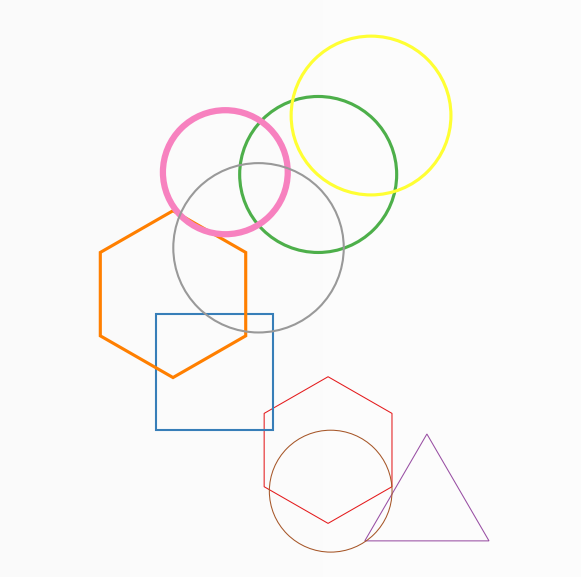[{"shape": "hexagon", "thickness": 0.5, "radius": 0.63, "center": [0.564, 0.22]}, {"shape": "square", "thickness": 1, "radius": 0.5, "center": [0.369, 0.355]}, {"shape": "circle", "thickness": 1.5, "radius": 0.68, "center": [0.547, 0.697]}, {"shape": "triangle", "thickness": 0.5, "radius": 0.62, "center": [0.734, 0.124]}, {"shape": "hexagon", "thickness": 1.5, "radius": 0.72, "center": [0.298, 0.49]}, {"shape": "circle", "thickness": 1.5, "radius": 0.69, "center": [0.638, 0.799]}, {"shape": "circle", "thickness": 0.5, "radius": 0.53, "center": [0.569, 0.149]}, {"shape": "circle", "thickness": 3, "radius": 0.54, "center": [0.388, 0.701]}, {"shape": "circle", "thickness": 1, "radius": 0.73, "center": [0.445, 0.57]}]